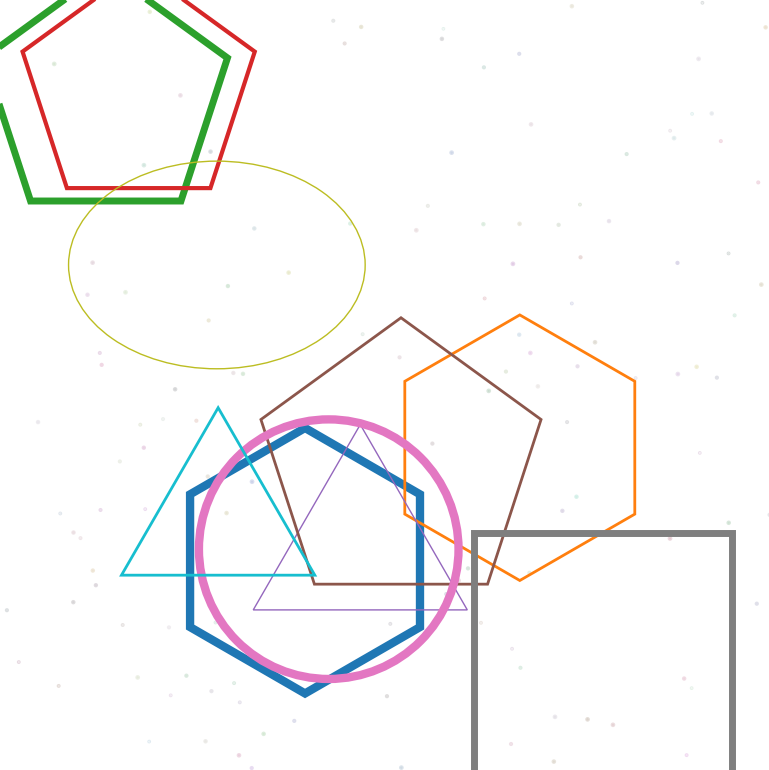[{"shape": "hexagon", "thickness": 3, "radius": 0.86, "center": [0.396, 0.272]}, {"shape": "hexagon", "thickness": 1, "radius": 0.86, "center": [0.675, 0.419]}, {"shape": "pentagon", "thickness": 2.5, "radius": 0.83, "center": [0.137, 0.873]}, {"shape": "pentagon", "thickness": 1.5, "radius": 0.79, "center": [0.18, 0.884]}, {"shape": "triangle", "thickness": 0.5, "radius": 0.8, "center": [0.468, 0.288]}, {"shape": "pentagon", "thickness": 1, "radius": 0.96, "center": [0.521, 0.396]}, {"shape": "circle", "thickness": 3, "radius": 0.84, "center": [0.427, 0.287]}, {"shape": "square", "thickness": 2.5, "radius": 0.84, "center": [0.783, 0.14]}, {"shape": "oval", "thickness": 0.5, "radius": 0.96, "center": [0.282, 0.656]}, {"shape": "triangle", "thickness": 1, "radius": 0.72, "center": [0.283, 0.326]}]